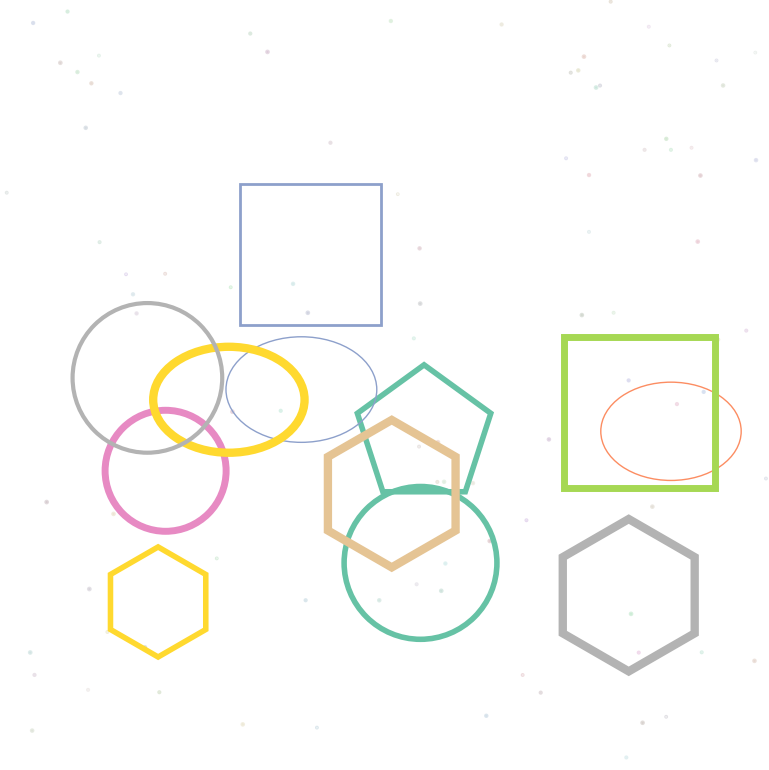[{"shape": "circle", "thickness": 2, "radius": 0.5, "center": [0.546, 0.269]}, {"shape": "pentagon", "thickness": 2, "radius": 0.46, "center": [0.551, 0.435]}, {"shape": "oval", "thickness": 0.5, "radius": 0.46, "center": [0.871, 0.44]}, {"shape": "oval", "thickness": 0.5, "radius": 0.49, "center": [0.391, 0.494]}, {"shape": "square", "thickness": 1, "radius": 0.46, "center": [0.403, 0.67]}, {"shape": "circle", "thickness": 2.5, "radius": 0.39, "center": [0.215, 0.389]}, {"shape": "square", "thickness": 2.5, "radius": 0.49, "center": [0.83, 0.464]}, {"shape": "oval", "thickness": 3, "radius": 0.49, "center": [0.297, 0.481]}, {"shape": "hexagon", "thickness": 2, "radius": 0.36, "center": [0.205, 0.218]}, {"shape": "hexagon", "thickness": 3, "radius": 0.48, "center": [0.509, 0.359]}, {"shape": "hexagon", "thickness": 3, "radius": 0.49, "center": [0.817, 0.227]}, {"shape": "circle", "thickness": 1.5, "radius": 0.49, "center": [0.191, 0.509]}]